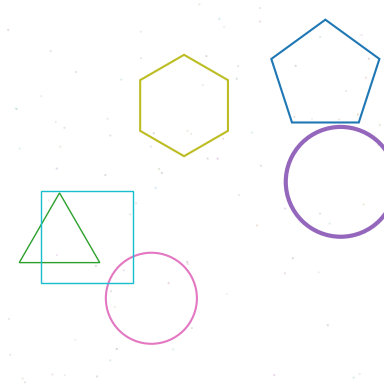[{"shape": "pentagon", "thickness": 1.5, "radius": 0.74, "center": [0.845, 0.801]}, {"shape": "triangle", "thickness": 1, "radius": 0.6, "center": [0.155, 0.378]}, {"shape": "circle", "thickness": 3, "radius": 0.71, "center": [0.885, 0.528]}, {"shape": "circle", "thickness": 1.5, "radius": 0.59, "center": [0.393, 0.225]}, {"shape": "hexagon", "thickness": 1.5, "radius": 0.66, "center": [0.478, 0.726]}, {"shape": "square", "thickness": 1, "radius": 0.6, "center": [0.225, 0.385]}]